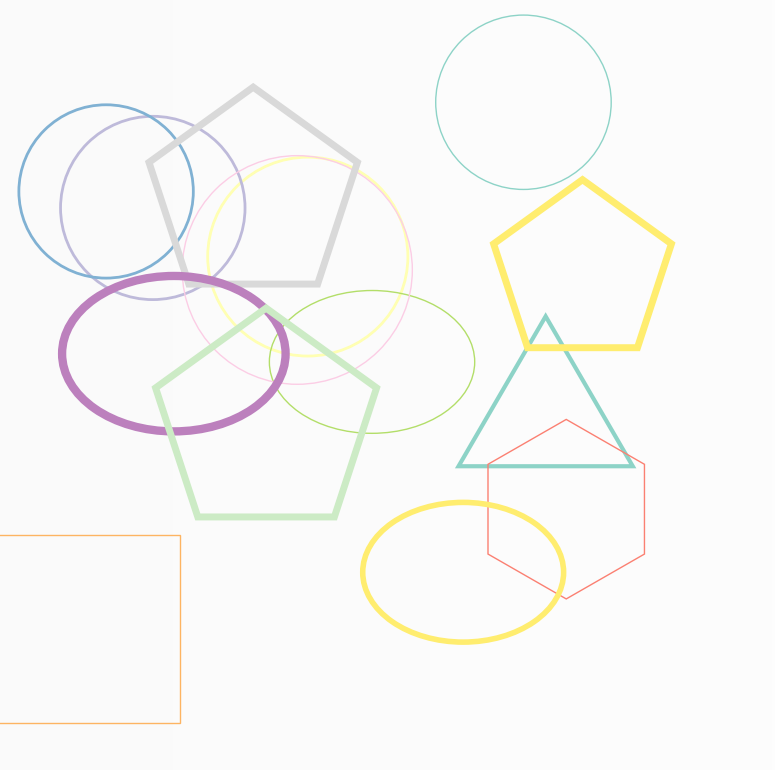[{"shape": "triangle", "thickness": 1.5, "radius": 0.65, "center": [0.704, 0.459]}, {"shape": "circle", "thickness": 0.5, "radius": 0.57, "center": [0.675, 0.867]}, {"shape": "circle", "thickness": 1, "radius": 0.65, "center": [0.397, 0.667]}, {"shape": "circle", "thickness": 1, "radius": 0.6, "center": [0.197, 0.73]}, {"shape": "hexagon", "thickness": 0.5, "radius": 0.58, "center": [0.731, 0.339]}, {"shape": "circle", "thickness": 1, "radius": 0.56, "center": [0.137, 0.751]}, {"shape": "square", "thickness": 0.5, "radius": 0.61, "center": [0.111, 0.183]}, {"shape": "oval", "thickness": 0.5, "radius": 0.66, "center": [0.48, 0.53]}, {"shape": "circle", "thickness": 0.5, "radius": 0.74, "center": [0.384, 0.649]}, {"shape": "pentagon", "thickness": 2.5, "radius": 0.71, "center": [0.327, 0.745]}, {"shape": "oval", "thickness": 3, "radius": 0.72, "center": [0.224, 0.541]}, {"shape": "pentagon", "thickness": 2.5, "radius": 0.75, "center": [0.343, 0.45]}, {"shape": "oval", "thickness": 2, "radius": 0.65, "center": [0.598, 0.257]}, {"shape": "pentagon", "thickness": 2.5, "radius": 0.6, "center": [0.752, 0.646]}]